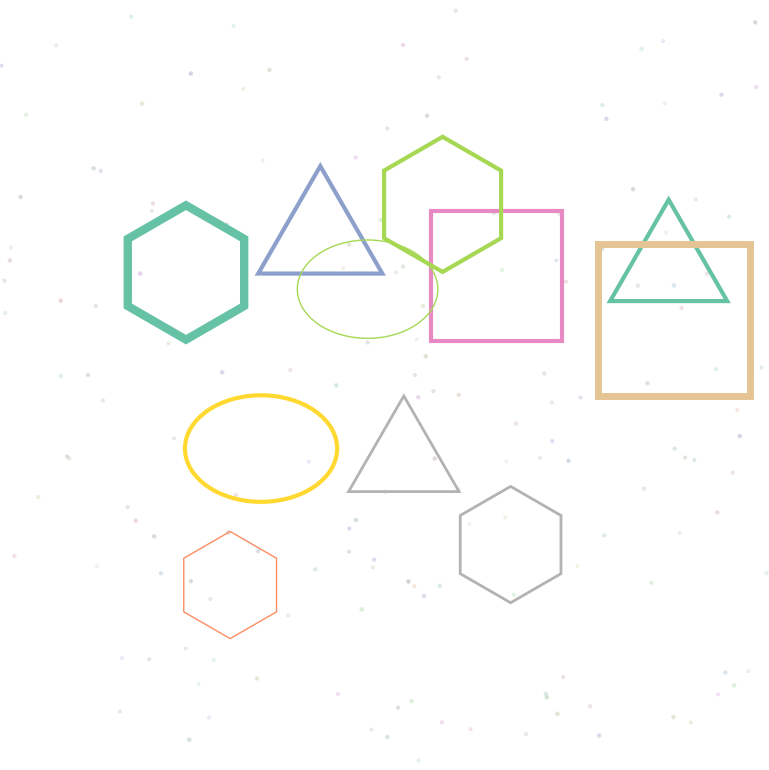[{"shape": "triangle", "thickness": 1.5, "radius": 0.44, "center": [0.868, 0.653]}, {"shape": "hexagon", "thickness": 3, "radius": 0.44, "center": [0.242, 0.646]}, {"shape": "hexagon", "thickness": 0.5, "radius": 0.35, "center": [0.299, 0.24]}, {"shape": "triangle", "thickness": 1.5, "radius": 0.47, "center": [0.416, 0.691]}, {"shape": "square", "thickness": 1.5, "radius": 0.42, "center": [0.644, 0.641]}, {"shape": "hexagon", "thickness": 1.5, "radius": 0.44, "center": [0.575, 0.735]}, {"shape": "oval", "thickness": 0.5, "radius": 0.46, "center": [0.477, 0.624]}, {"shape": "oval", "thickness": 1.5, "radius": 0.49, "center": [0.339, 0.417]}, {"shape": "square", "thickness": 2.5, "radius": 0.5, "center": [0.875, 0.585]}, {"shape": "hexagon", "thickness": 1, "radius": 0.38, "center": [0.663, 0.293]}, {"shape": "triangle", "thickness": 1, "radius": 0.41, "center": [0.524, 0.403]}]